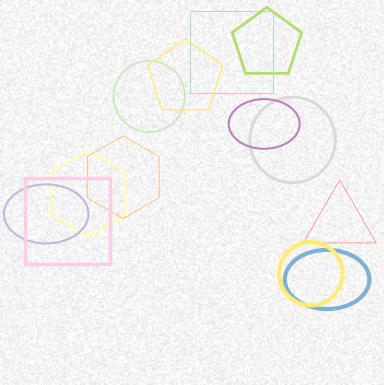[{"shape": "square", "thickness": 0.5, "radius": 0.53, "center": [0.602, 0.866]}, {"shape": "hexagon", "thickness": 1.5, "radius": 0.56, "center": [0.229, 0.497]}, {"shape": "oval", "thickness": 1.5, "radius": 0.55, "center": [0.12, 0.444]}, {"shape": "triangle", "thickness": 0.5, "radius": 0.55, "center": [0.882, 0.424]}, {"shape": "oval", "thickness": 3, "radius": 0.55, "center": [0.85, 0.274]}, {"shape": "hexagon", "thickness": 0.5, "radius": 0.54, "center": [0.32, 0.54]}, {"shape": "pentagon", "thickness": 2, "radius": 0.47, "center": [0.693, 0.886]}, {"shape": "square", "thickness": 2.5, "radius": 0.56, "center": [0.175, 0.426]}, {"shape": "circle", "thickness": 2, "radius": 0.56, "center": [0.76, 0.636]}, {"shape": "oval", "thickness": 1.5, "radius": 0.46, "center": [0.686, 0.678]}, {"shape": "circle", "thickness": 1.5, "radius": 0.46, "center": [0.388, 0.749]}, {"shape": "pentagon", "thickness": 1, "radius": 0.51, "center": [0.481, 0.798]}, {"shape": "circle", "thickness": 3, "radius": 0.41, "center": [0.808, 0.289]}]